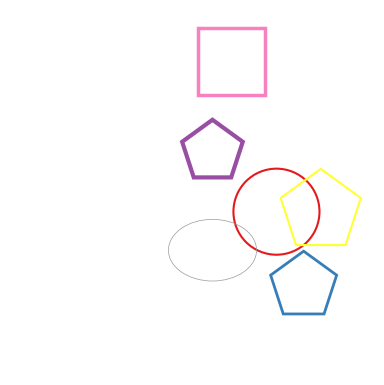[{"shape": "circle", "thickness": 1.5, "radius": 0.56, "center": [0.718, 0.45]}, {"shape": "pentagon", "thickness": 2, "radius": 0.45, "center": [0.789, 0.257]}, {"shape": "pentagon", "thickness": 3, "radius": 0.41, "center": [0.552, 0.606]}, {"shape": "pentagon", "thickness": 1.5, "radius": 0.55, "center": [0.833, 0.452]}, {"shape": "square", "thickness": 2.5, "radius": 0.43, "center": [0.601, 0.84]}, {"shape": "oval", "thickness": 0.5, "radius": 0.57, "center": [0.552, 0.35]}]